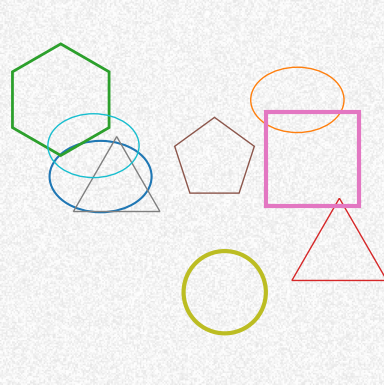[{"shape": "oval", "thickness": 1.5, "radius": 0.66, "center": [0.261, 0.541]}, {"shape": "oval", "thickness": 1, "radius": 0.61, "center": [0.772, 0.741]}, {"shape": "hexagon", "thickness": 2, "radius": 0.72, "center": [0.158, 0.741]}, {"shape": "triangle", "thickness": 1, "radius": 0.71, "center": [0.882, 0.343]}, {"shape": "pentagon", "thickness": 1, "radius": 0.54, "center": [0.557, 0.586]}, {"shape": "square", "thickness": 3, "radius": 0.61, "center": [0.812, 0.587]}, {"shape": "triangle", "thickness": 1, "radius": 0.65, "center": [0.303, 0.515]}, {"shape": "circle", "thickness": 3, "radius": 0.53, "center": [0.584, 0.241]}, {"shape": "oval", "thickness": 1, "radius": 0.59, "center": [0.243, 0.622]}]